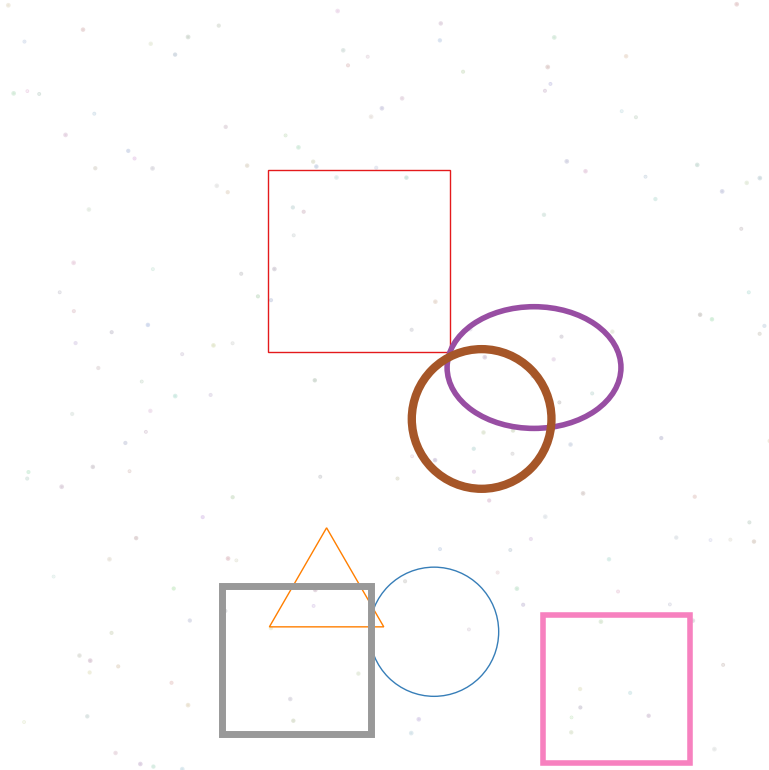[{"shape": "square", "thickness": 0.5, "radius": 0.59, "center": [0.467, 0.661]}, {"shape": "circle", "thickness": 0.5, "radius": 0.42, "center": [0.564, 0.18]}, {"shape": "oval", "thickness": 2, "radius": 0.56, "center": [0.694, 0.523]}, {"shape": "triangle", "thickness": 0.5, "radius": 0.43, "center": [0.424, 0.229]}, {"shape": "circle", "thickness": 3, "radius": 0.45, "center": [0.625, 0.456]}, {"shape": "square", "thickness": 2, "radius": 0.48, "center": [0.801, 0.106]}, {"shape": "square", "thickness": 2.5, "radius": 0.48, "center": [0.385, 0.143]}]